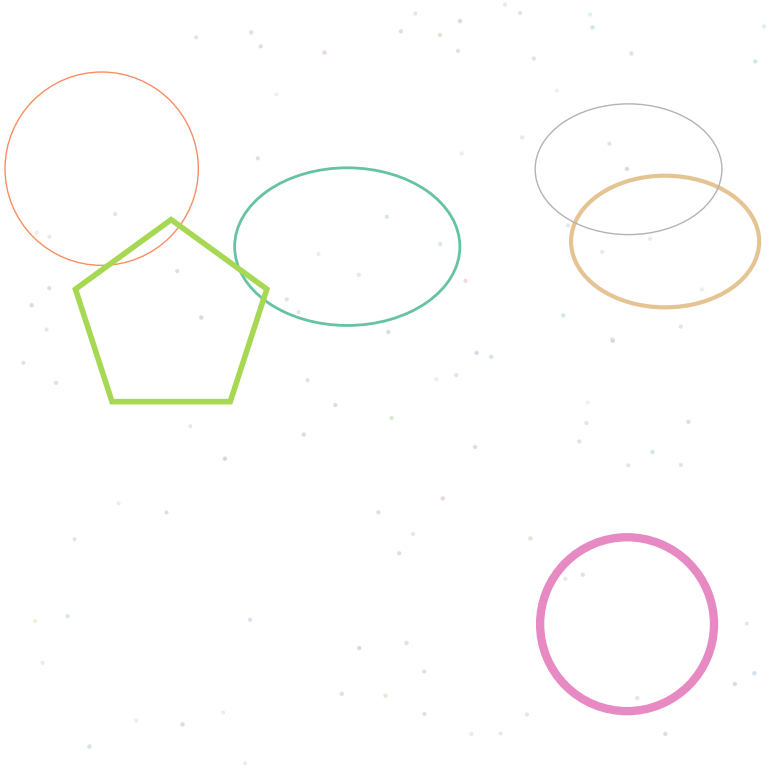[{"shape": "oval", "thickness": 1, "radius": 0.73, "center": [0.451, 0.68]}, {"shape": "circle", "thickness": 0.5, "radius": 0.63, "center": [0.132, 0.781]}, {"shape": "circle", "thickness": 3, "radius": 0.56, "center": [0.814, 0.189]}, {"shape": "pentagon", "thickness": 2, "radius": 0.65, "center": [0.222, 0.584]}, {"shape": "oval", "thickness": 1.5, "radius": 0.61, "center": [0.864, 0.686]}, {"shape": "oval", "thickness": 0.5, "radius": 0.61, "center": [0.816, 0.78]}]